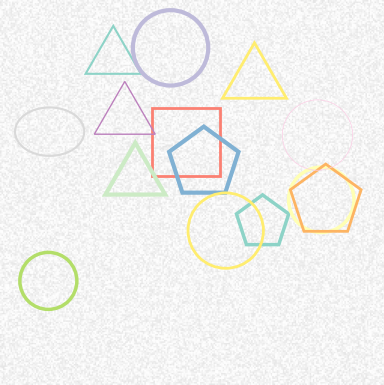[{"shape": "triangle", "thickness": 1.5, "radius": 0.41, "center": [0.294, 0.85]}, {"shape": "pentagon", "thickness": 2.5, "radius": 0.36, "center": [0.682, 0.422]}, {"shape": "circle", "thickness": 2.5, "radius": 0.42, "center": [0.835, 0.481]}, {"shape": "circle", "thickness": 3, "radius": 0.49, "center": [0.443, 0.876]}, {"shape": "square", "thickness": 2, "radius": 0.44, "center": [0.484, 0.63]}, {"shape": "pentagon", "thickness": 3, "radius": 0.47, "center": [0.529, 0.576]}, {"shape": "pentagon", "thickness": 2, "radius": 0.48, "center": [0.846, 0.477]}, {"shape": "circle", "thickness": 2.5, "radius": 0.37, "center": [0.126, 0.27]}, {"shape": "circle", "thickness": 0.5, "radius": 0.46, "center": [0.825, 0.649]}, {"shape": "oval", "thickness": 1.5, "radius": 0.45, "center": [0.129, 0.658]}, {"shape": "triangle", "thickness": 1, "radius": 0.46, "center": [0.324, 0.697]}, {"shape": "triangle", "thickness": 3, "radius": 0.45, "center": [0.351, 0.539]}, {"shape": "circle", "thickness": 2, "radius": 0.49, "center": [0.586, 0.401]}, {"shape": "triangle", "thickness": 2, "radius": 0.48, "center": [0.661, 0.793]}]